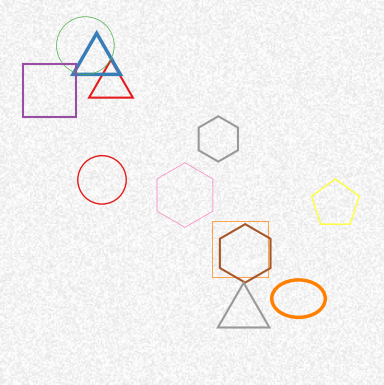[{"shape": "circle", "thickness": 1, "radius": 0.31, "center": [0.265, 0.533]}, {"shape": "triangle", "thickness": 1.5, "radius": 0.33, "center": [0.288, 0.779]}, {"shape": "triangle", "thickness": 2.5, "radius": 0.36, "center": [0.251, 0.842]}, {"shape": "circle", "thickness": 0.5, "radius": 0.37, "center": [0.222, 0.882]}, {"shape": "square", "thickness": 1.5, "radius": 0.34, "center": [0.129, 0.765]}, {"shape": "oval", "thickness": 2.5, "radius": 0.35, "center": [0.775, 0.224]}, {"shape": "square", "thickness": 0.5, "radius": 0.36, "center": [0.623, 0.353]}, {"shape": "pentagon", "thickness": 1, "radius": 0.32, "center": [0.871, 0.47]}, {"shape": "hexagon", "thickness": 1.5, "radius": 0.38, "center": [0.637, 0.342]}, {"shape": "hexagon", "thickness": 0.5, "radius": 0.42, "center": [0.48, 0.493]}, {"shape": "hexagon", "thickness": 1.5, "radius": 0.29, "center": [0.567, 0.639]}, {"shape": "triangle", "thickness": 1.5, "radius": 0.39, "center": [0.633, 0.188]}]